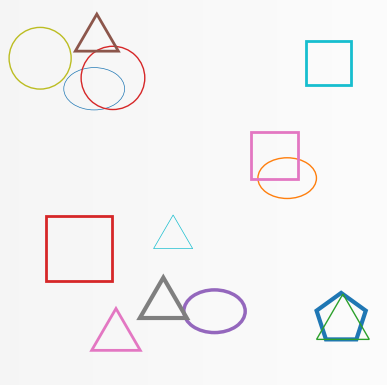[{"shape": "oval", "thickness": 0.5, "radius": 0.39, "center": [0.243, 0.769]}, {"shape": "pentagon", "thickness": 3, "radius": 0.33, "center": [0.88, 0.172]}, {"shape": "oval", "thickness": 1, "radius": 0.38, "center": [0.741, 0.537]}, {"shape": "triangle", "thickness": 1, "radius": 0.39, "center": [0.885, 0.158]}, {"shape": "circle", "thickness": 1, "radius": 0.41, "center": [0.291, 0.798]}, {"shape": "square", "thickness": 2, "radius": 0.42, "center": [0.203, 0.355]}, {"shape": "oval", "thickness": 2.5, "radius": 0.4, "center": [0.554, 0.192]}, {"shape": "triangle", "thickness": 2, "radius": 0.32, "center": [0.25, 0.899]}, {"shape": "triangle", "thickness": 2, "radius": 0.36, "center": [0.299, 0.126]}, {"shape": "square", "thickness": 2, "radius": 0.3, "center": [0.708, 0.596]}, {"shape": "triangle", "thickness": 3, "radius": 0.35, "center": [0.421, 0.209]}, {"shape": "circle", "thickness": 1, "radius": 0.4, "center": [0.104, 0.849]}, {"shape": "triangle", "thickness": 0.5, "radius": 0.29, "center": [0.447, 0.383]}, {"shape": "square", "thickness": 2, "radius": 0.29, "center": [0.848, 0.837]}]